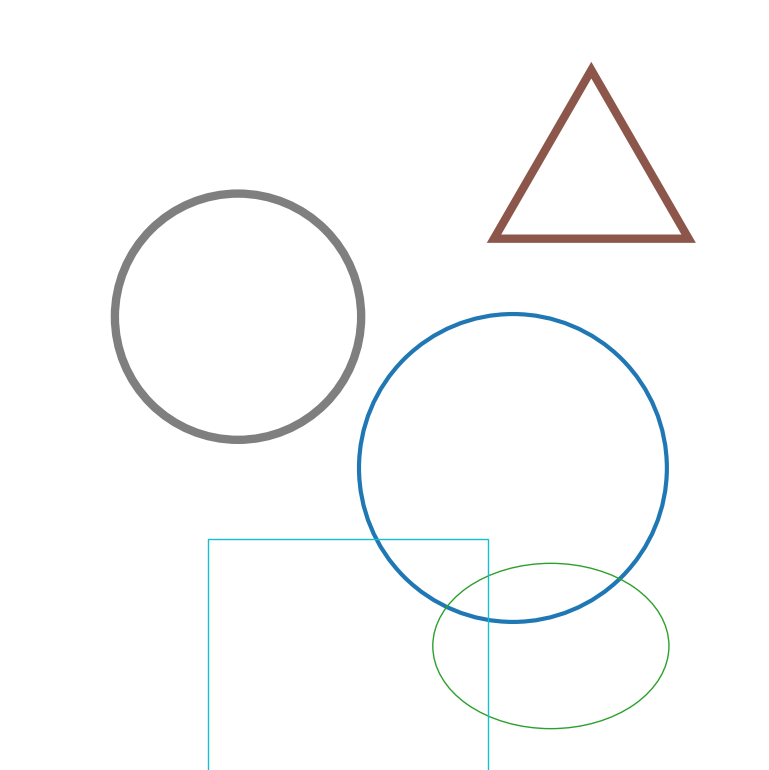[{"shape": "circle", "thickness": 1.5, "radius": 1.0, "center": [0.666, 0.392]}, {"shape": "oval", "thickness": 0.5, "radius": 0.77, "center": [0.715, 0.161]}, {"shape": "triangle", "thickness": 3, "radius": 0.73, "center": [0.768, 0.763]}, {"shape": "circle", "thickness": 3, "radius": 0.8, "center": [0.309, 0.589]}, {"shape": "square", "thickness": 0.5, "radius": 0.91, "center": [0.452, 0.119]}]